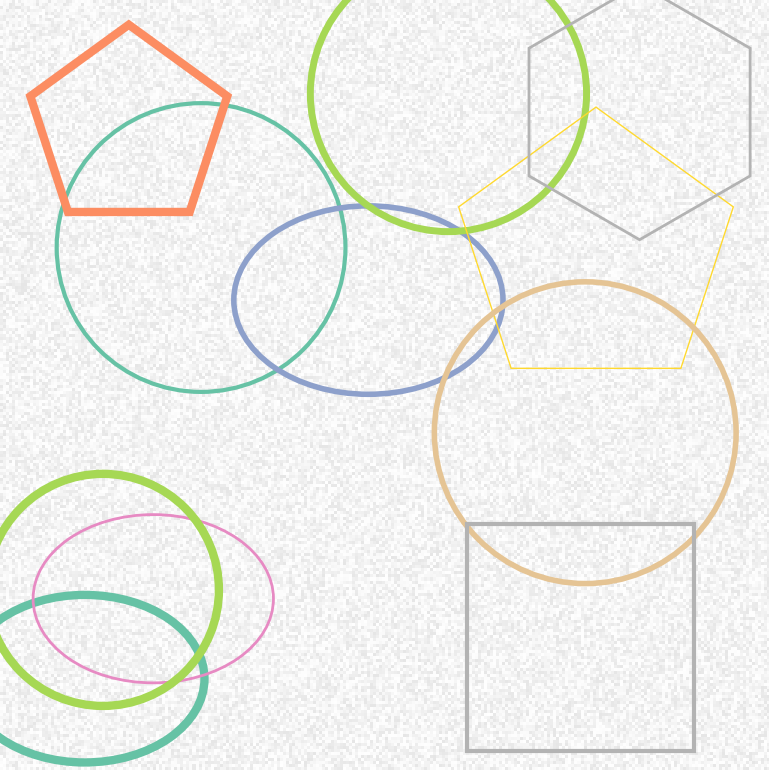[{"shape": "circle", "thickness": 1.5, "radius": 0.94, "center": [0.261, 0.679]}, {"shape": "oval", "thickness": 3, "radius": 0.78, "center": [0.11, 0.119]}, {"shape": "pentagon", "thickness": 3, "radius": 0.67, "center": [0.167, 0.833]}, {"shape": "oval", "thickness": 2, "radius": 0.87, "center": [0.478, 0.61]}, {"shape": "oval", "thickness": 1, "radius": 0.78, "center": [0.199, 0.222]}, {"shape": "circle", "thickness": 2.5, "radius": 0.9, "center": [0.582, 0.879]}, {"shape": "circle", "thickness": 3, "radius": 0.75, "center": [0.134, 0.234]}, {"shape": "pentagon", "thickness": 0.5, "radius": 0.94, "center": [0.774, 0.673]}, {"shape": "circle", "thickness": 2, "radius": 0.98, "center": [0.76, 0.438]}, {"shape": "square", "thickness": 1.5, "radius": 0.74, "center": [0.754, 0.172]}, {"shape": "hexagon", "thickness": 1, "radius": 0.83, "center": [0.831, 0.854]}]